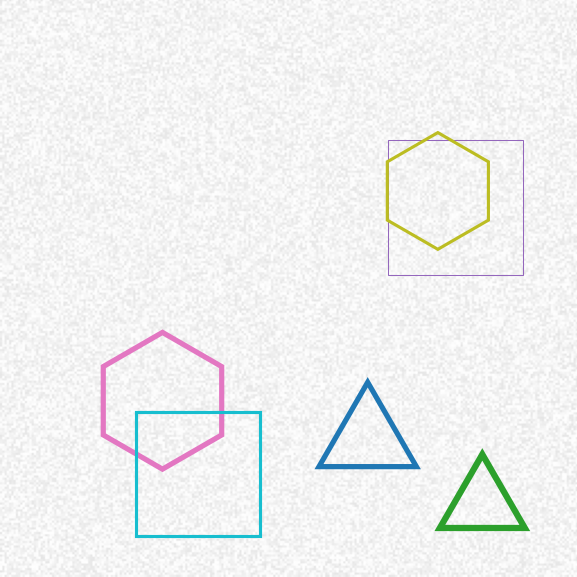[{"shape": "triangle", "thickness": 2.5, "radius": 0.49, "center": [0.637, 0.24]}, {"shape": "triangle", "thickness": 3, "radius": 0.42, "center": [0.835, 0.127]}, {"shape": "square", "thickness": 0.5, "radius": 0.58, "center": [0.789, 0.64]}, {"shape": "hexagon", "thickness": 2.5, "radius": 0.59, "center": [0.281, 0.305]}, {"shape": "hexagon", "thickness": 1.5, "radius": 0.51, "center": [0.758, 0.668]}, {"shape": "square", "thickness": 1.5, "radius": 0.54, "center": [0.343, 0.178]}]